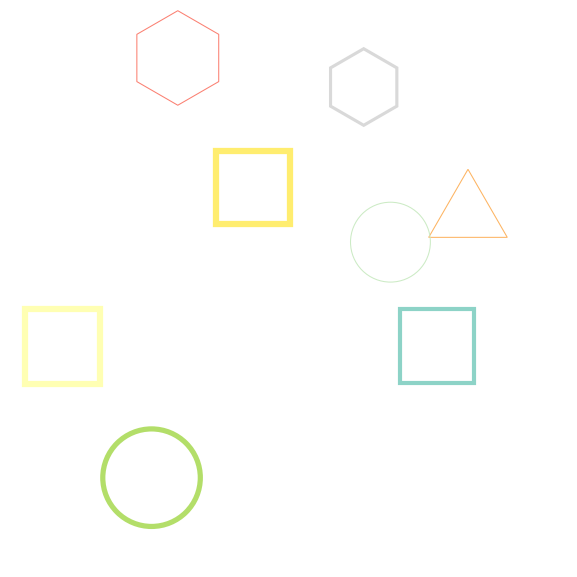[{"shape": "square", "thickness": 2, "radius": 0.32, "center": [0.757, 0.401]}, {"shape": "square", "thickness": 3, "radius": 0.33, "center": [0.108, 0.4]}, {"shape": "hexagon", "thickness": 0.5, "radius": 0.41, "center": [0.308, 0.899]}, {"shape": "triangle", "thickness": 0.5, "radius": 0.39, "center": [0.81, 0.627]}, {"shape": "circle", "thickness": 2.5, "radius": 0.42, "center": [0.262, 0.172]}, {"shape": "hexagon", "thickness": 1.5, "radius": 0.33, "center": [0.63, 0.848]}, {"shape": "circle", "thickness": 0.5, "radius": 0.35, "center": [0.676, 0.58]}, {"shape": "square", "thickness": 3, "radius": 0.32, "center": [0.438, 0.675]}]